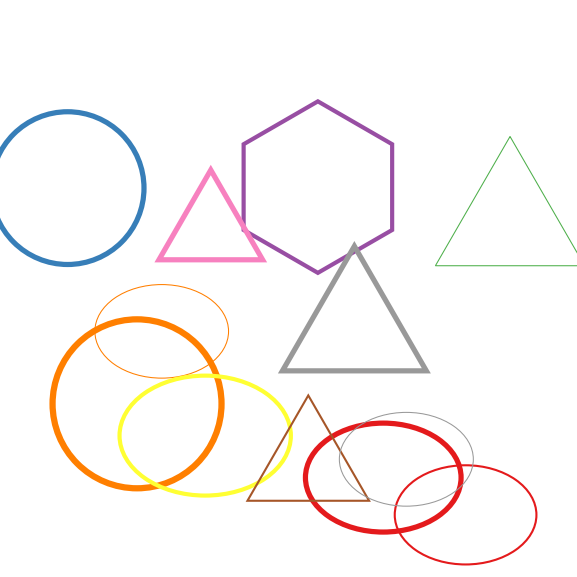[{"shape": "oval", "thickness": 2.5, "radius": 0.67, "center": [0.664, 0.172]}, {"shape": "oval", "thickness": 1, "radius": 0.61, "center": [0.806, 0.108]}, {"shape": "circle", "thickness": 2.5, "radius": 0.66, "center": [0.117, 0.673]}, {"shape": "triangle", "thickness": 0.5, "radius": 0.75, "center": [0.883, 0.614]}, {"shape": "hexagon", "thickness": 2, "radius": 0.74, "center": [0.55, 0.675]}, {"shape": "oval", "thickness": 0.5, "radius": 0.58, "center": [0.28, 0.425]}, {"shape": "circle", "thickness": 3, "radius": 0.73, "center": [0.237, 0.3]}, {"shape": "oval", "thickness": 2, "radius": 0.74, "center": [0.355, 0.245]}, {"shape": "triangle", "thickness": 1, "radius": 0.61, "center": [0.534, 0.193]}, {"shape": "triangle", "thickness": 2.5, "radius": 0.52, "center": [0.365, 0.601]}, {"shape": "oval", "thickness": 0.5, "radius": 0.58, "center": [0.704, 0.204]}, {"shape": "triangle", "thickness": 2.5, "radius": 0.72, "center": [0.614, 0.429]}]